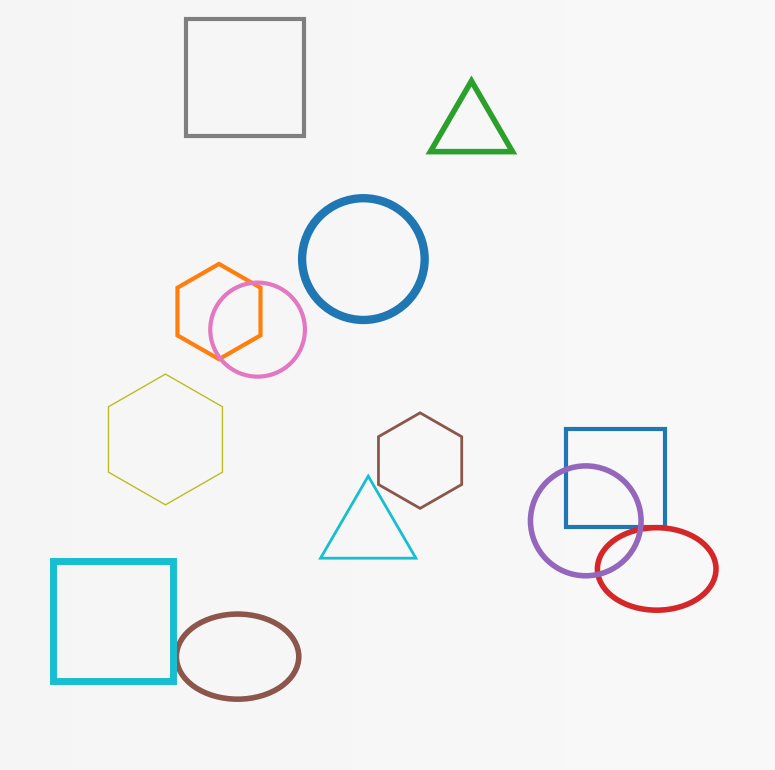[{"shape": "circle", "thickness": 3, "radius": 0.4, "center": [0.469, 0.664]}, {"shape": "square", "thickness": 1.5, "radius": 0.32, "center": [0.795, 0.38]}, {"shape": "hexagon", "thickness": 1.5, "radius": 0.31, "center": [0.283, 0.595]}, {"shape": "triangle", "thickness": 2, "radius": 0.31, "center": [0.608, 0.834]}, {"shape": "oval", "thickness": 2, "radius": 0.38, "center": [0.847, 0.261]}, {"shape": "circle", "thickness": 2, "radius": 0.36, "center": [0.756, 0.324]}, {"shape": "hexagon", "thickness": 1, "radius": 0.31, "center": [0.542, 0.402]}, {"shape": "oval", "thickness": 2, "radius": 0.39, "center": [0.307, 0.147]}, {"shape": "circle", "thickness": 1.5, "radius": 0.31, "center": [0.332, 0.572]}, {"shape": "square", "thickness": 1.5, "radius": 0.38, "center": [0.316, 0.9]}, {"shape": "hexagon", "thickness": 0.5, "radius": 0.42, "center": [0.214, 0.429]}, {"shape": "triangle", "thickness": 1, "radius": 0.36, "center": [0.475, 0.311]}, {"shape": "square", "thickness": 2.5, "radius": 0.39, "center": [0.146, 0.193]}]